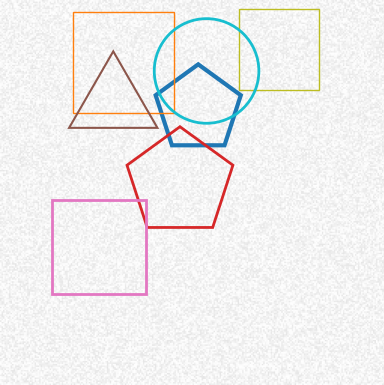[{"shape": "pentagon", "thickness": 3, "radius": 0.58, "center": [0.515, 0.717]}, {"shape": "square", "thickness": 1, "radius": 0.65, "center": [0.321, 0.838]}, {"shape": "pentagon", "thickness": 2, "radius": 0.72, "center": [0.467, 0.526]}, {"shape": "triangle", "thickness": 1.5, "radius": 0.66, "center": [0.294, 0.734]}, {"shape": "square", "thickness": 2, "radius": 0.61, "center": [0.257, 0.359]}, {"shape": "square", "thickness": 1, "radius": 0.52, "center": [0.725, 0.872]}, {"shape": "circle", "thickness": 2, "radius": 0.68, "center": [0.537, 0.816]}]